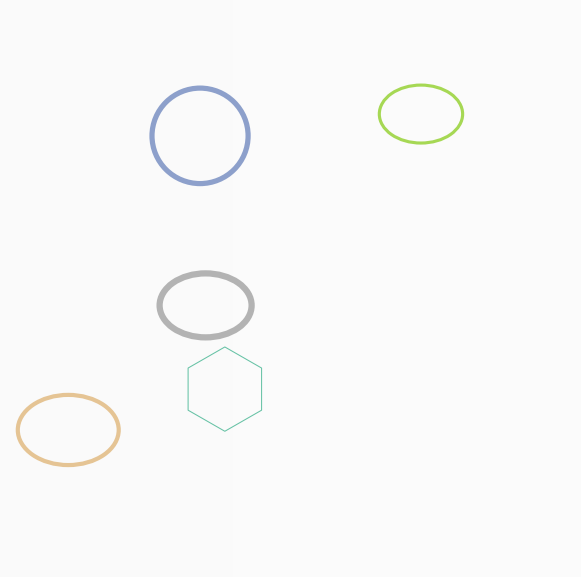[{"shape": "hexagon", "thickness": 0.5, "radius": 0.36, "center": [0.387, 0.325]}, {"shape": "circle", "thickness": 2.5, "radius": 0.41, "center": [0.344, 0.764]}, {"shape": "oval", "thickness": 1.5, "radius": 0.36, "center": [0.724, 0.802]}, {"shape": "oval", "thickness": 2, "radius": 0.43, "center": [0.117, 0.255]}, {"shape": "oval", "thickness": 3, "radius": 0.4, "center": [0.354, 0.47]}]